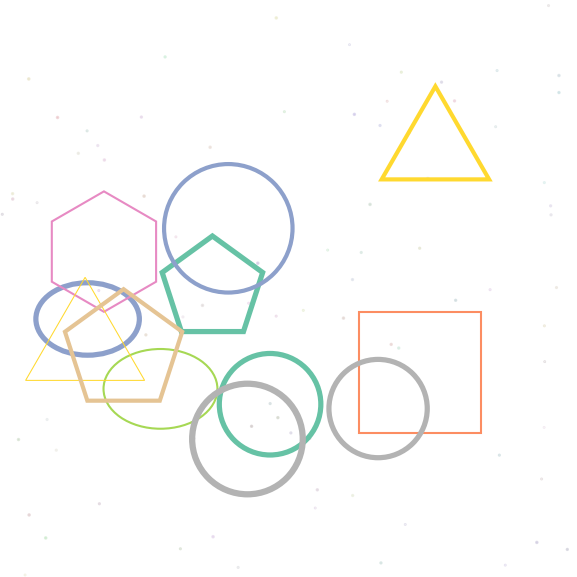[{"shape": "circle", "thickness": 2.5, "radius": 0.44, "center": [0.468, 0.299]}, {"shape": "pentagon", "thickness": 2.5, "radius": 0.46, "center": [0.368, 0.499]}, {"shape": "square", "thickness": 1, "radius": 0.53, "center": [0.728, 0.354]}, {"shape": "oval", "thickness": 2.5, "radius": 0.45, "center": [0.152, 0.447]}, {"shape": "circle", "thickness": 2, "radius": 0.56, "center": [0.395, 0.604]}, {"shape": "hexagon", "thickness": 1, "radius": 0.52, "center": [0.18, 0.563]}, {"shape": "oval", "thickness": 1, "radius": 0.49, "center": [0.278, 0.326]}, {"shape": "triangle", "thickness": 2, "radius": 0.54, "center": [0.754, 0.742]}, {"shape": "triangle", "thickness": 0.5, "radius": 0.59, "center": [0.147, 0.4]}, {"shape": "pentagon", "thickness": 2, "radius": 0.53, "center": [0.214, 0.392]}, {"shape": "circle", "thickness": 3, "radius": 0.48, "center": [0.428, 0.239]}, {"shape": "circle", "thickness": 2.5, "radius": 0.43, "center": [0.655, 0.292]}]